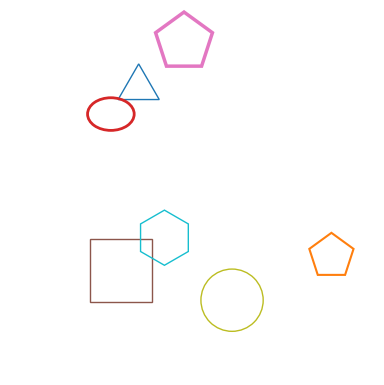[{"shape": "triangle", "thickness": 1, "radius": 0.31, "center": [0.36, 0.772]}, {"shape": "pentagon", "thickness": 1.5, "radius": 0.3, "center": [0.861, 0.335]}, {"shape": "oval", "thickness": 2, "radius": 0.3, "center": [0.288, 0.704]}, {"shape": "square", "thickness": 1, "radius": 0.41, "center": [0.314, 0.298]}, {"shape": "pentagon", "thickness": 2.5, "radius": 0.39, "center": [0.478, 0.891]}, {"shape": "circle", "thickness": 1, "radius": 0.4, "center": [0.603, 0.22]}, {"shape": "hexagon", "thickness": 1, "radius": 0.36, "center": [0.427, 0.383]}]